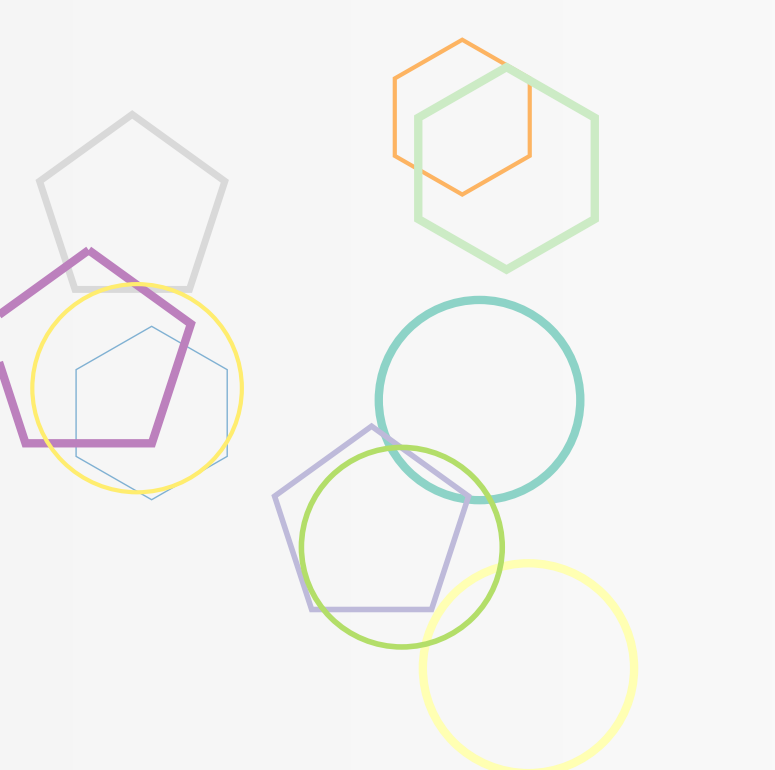[{"shape": "circle", "thickness": 3, "radius": 0.65, "center": [0.619, 0.48]}, {"shape": "circle", "thickness": 3, "radius": 0.68, "center": [0.682, 0.132]}, {"shape": "pentagon", "thickness": 2, "radius": 0.66, "center": [0.479, 0.315]}, {"shape": "hexagon", "thickness": 0.5, "radius": 0.56, "center": [0.196, 0.464]}, {"shape": "hexagon", "thickness": 1.5, "radius": 0.5, "center": [0.596, 0.848]}, {"shape": "circle", "thickness": 2, "radius": 0.65, "center": [0.519, 0.289]}, {"shape": "pentagon", "thickness": 2.5, "radius": 0.63, "center": [0.171, 0.726]}, {"shape": "pentagon", "thickness": 3, "radius": 0.69, "center": [0.114, 0.536]}, {"shape": "hexagon", "thickness": 3, "radius": 0.66, "center": [0.654, 0.781]}, {"shape": "circle", "thickness": 1.5, "radius": 0.68, "center": [0.177, 0.496]}]